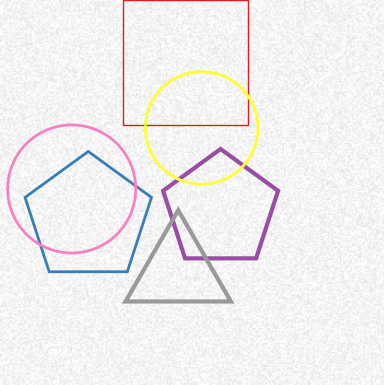[{"shape": "square", "thickness": 1, "radius": 0.81, "center": [0.483, 0.837]}, {"shape": "pentagon", "thickness": 2, "radius": 0.86, "center": [0.229, 0.434]}, {"shape": "pentagon", "thickness": 3, "radius": 0.78, "center": [0.573, 0.456]}, {"shape": "circle", "thickness": 2, "radius": 0.73, "center": [0.524, 0.668]}, {"shape": "circle", "thickness": 2, "radius": 0.83, "center": [0.186, 0.509]}, {"shape": "triangle", "thickness": 3, "radius": 0.79, "center": [0.463, 0.296]}]